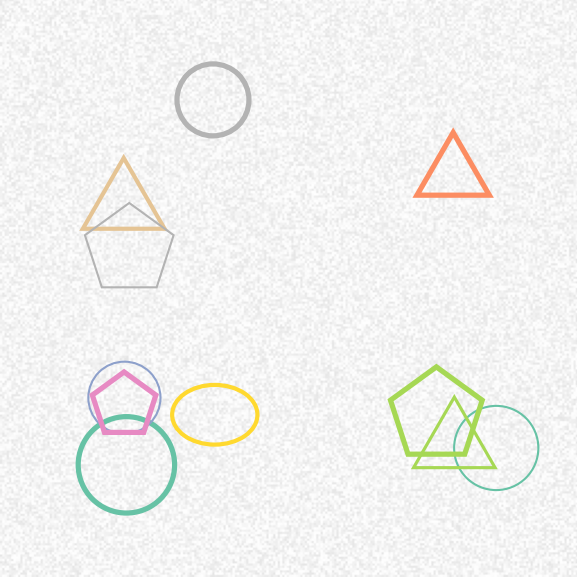[{"shape": "circle", "thickness": 2.5, "radius": 0.42, "center": [0.219, 0.194]}, {"shape": "circle", "thickness": 1, "radius": 0.36, "center": [0.859, 0.223]}, {"shape": "triangle", "thickness": 2.5, "radius": 0.36, "center": [0.785, 0.697]}, {"shape": "circle", "thickness": 1, "radius": 0.31, "center": [0.215, 0.31]}, {"shape": "pentagon", "thickness": 2.5, "radius": 0.29, "center": [0.215, 0.297]}, {"shape": "triangle", "thickness": 1.5, "radius": 0.41, "center": [0.787, 0.23]}, {"shape": "pentagon", "thickness": 2.5, "radius": 0.42, "center": [0.756, 0.28]}, {"shape": "oval", "thickness": 2, "radius": 0.37, "center": [0.372, 0.281]}, {"shape": "triangle", "thickness": 2, "radius": 0.41, "center": [0.214, 0.644]}, {"shape": "circle", "thickness": 2.5, "radius": 0.31, "center": [0.369, 0.826]}, {"shape": "pentagon", "thickness": 1, "radius": 0.4, "center": [0.224, 0.567]}]